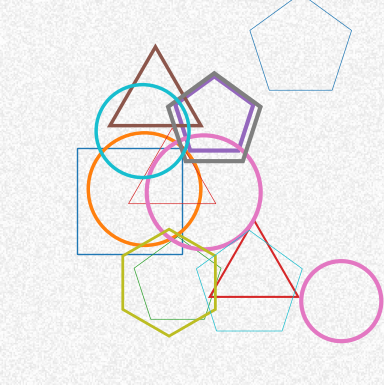[{"shape": "pentagon", "thickness": 0.5, "radius": 0.69, "center": [0.781, 0.878]}, {"shape": "square", "thickness": 1, "radius": 0.68, "center": [0.336, 0.478]}, {"shape": "circle", "thickness": 2.5, "radius": 0.73, "center": [0.375, 0.509]}, {"shape": "pentagon", "thickness": 0.5, "radius": 0.59, "center": [0.461, 0.267]}, {"shape": "triangle", "thickness": 1.5, "radius": 0.66, "center": [0.66, 0.295]}, {"shape": "triangle", "thickness": 0.5, "radius": 0.65, "center": [0.447, 0.536]}, {"shape": "pentagon", "thickness": 3, "radius": 0.53, "center": [0.557, 0.695]}, {"shape": "triangle", "thickness": 2.5, "radius": 0.68, "center": [0.404, 0.742]}, {"shape": "circle", "thickness": 3, "radius": 0.74, "center": [0.529, 0.5]}, {"shape": "circle", "thickness": 3, "radius": 0.52, "center": [0.886, 0.218]}, {"shape": "pentagon", "thickness": 3, "radius": 0.63, "center": [0.557, 0.684]}, {"shape": "hexagon", "thickness": 2, "radius": 0.69, "center": [0.439, 0.266]}, {"shape": "pentagon", "thickness": 0.5, "radius": 0.72, "center": [0.648, 0.257]}, {"shape": "circle", "thickness": 2.5, "radius": 0.6, "center": [0.37, 0.66]}]